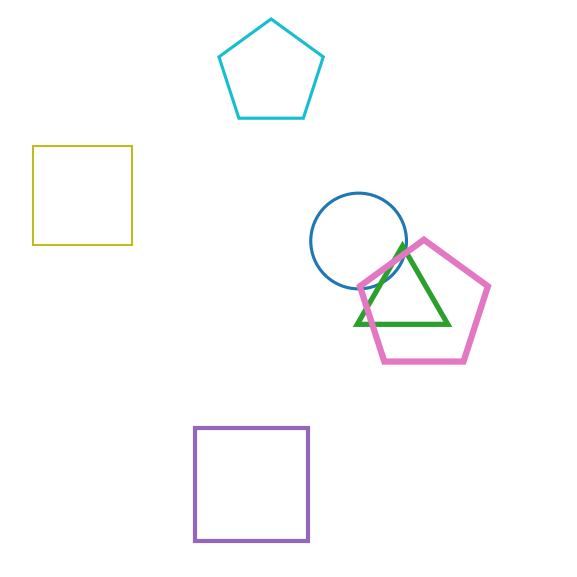[{"shape": "circle", "thickness": 1.5, "radius": 0.41, "center": [0.621, 0.582]}, {"shape": "triangle", "thickness": 2.5, "radius": 0.45, "center": [0.697, 0.483]}, {"shape": "square", "thickness": 2, "radius": 0.49, "center": [0.436, 0.16]}, {"shape": "pentagon", "thickness": 3, "radius": 0.58, "center": [0.734, 0.467]}, {"shape": "square", "thickness": 1, "radius": 0.43, "center": [0.143, 0.66]}, {"shape": "pentagon", "thickness": 1.5, "radius": 0.47, "center": [0.469, 0.871]}]